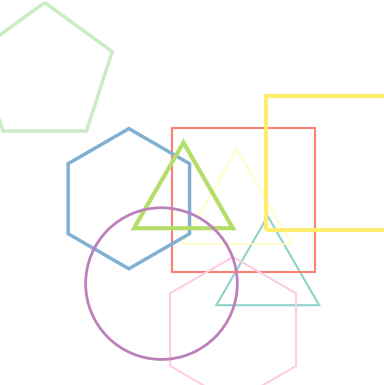[{"shape": "triangle", "thickness": 1.5, "radius": 0.77, "center": [0.695, 0.284]}, {"shape": "triangle", "thickness": 1, "radius": 0.82, "center": [0.615, 0.448]}, {"shape": "square", "thickness": 1.5, "radius": 0.93, "center": [0.633, 0.481]}, {"shape": "hexagon", "thickness": 2.5, "radius": 0.91, "center": [0.335, 0.484]}, {"shape": "triangle", "thickness": 3, "radius": 0.74, "center": [0.477, 0.481]}, {"shape": "hexagon", "thickness": 1.5, "radius": 0.94, "center": [0.605, 0.144]}, {"shape": "circle", "thickness": 2, "radius": 0.98, "center": [0.419, 0.263]}, {"shape": "pentagon", "thickness": 2.5, "radius": 0.92, "center": [0.116, 0.809]}, {"shape": "square", "thickness": 3, "radius": 0.87, "center": [0.865, 0.577]}]